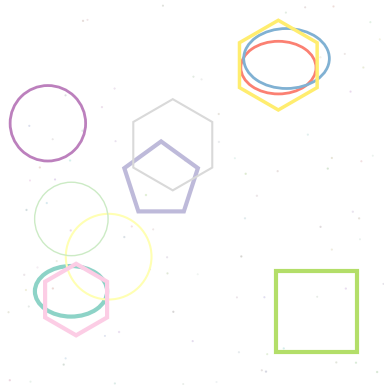[{"shape": "oval", "thickness": 3, "radius": 0.47, "center": [0.184, 0.243]}, {"shape": "circle", "thickness": 1.5, "radius": 0.56, "center": [0.282, 0.333]}, {"shape": "pentagon", "thickness": 3, "radius": 0.5, "center": [0.418, 0.532]}, {"shape": "oval", "thickness": 2, "radius": 0.49, "center": [0.723, 0.824]}, {"shape": "oval", "thickness": 2, "radius": 0.56, "center": [0.744, 0.848]}, {"shape": "square", "thickness": 3, "radius": 0.53, "center": [0.823, 0.19]}, {"shape": "hexagon", "thickness": 3, "radius": 0.46, "center": [0.198, 0.222]}, {"shape": "hexagon", "thickness": 1.5, "radius": 0.59, "center": [0.449, 0.624]}, {"shape": "circle", "thickness": 2, "radius": 0.49, "center": [0.124, 0.68]}, {"shape": "circle", "thickness": 1, "radius": 0.48, "center": [0.185, 0.431]}, {"shape": "hexagon", "thickness": 2.5, "radius": 0.58, "center": [0.723, 0.831]}]